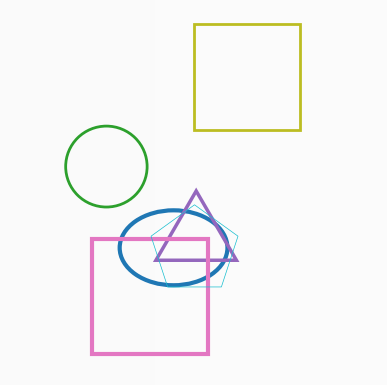[{"shape": "oval", "thickness": 3, "radius": 0.7, "center": [0.448, 0.356]}, {"shape": "circle", "thickness": 2, "radius": 0.53, "center": [0.275, 0.567]}, {"shape": "triangle", "thickness": 2.5, "radius": 0.6, "center": [0.506, 0.384]}, {"shape": "square", "thickness": 3, "radius": 0.75, "center": [0.387, 0.229]}, {"shape": "square", "thickness": 2, "radius": 0.69, "center": [0.637, 0.8]}, {"shape": "pentagon", "thickness": 0.5, "radius": 0.59, "center": [0.502, 0.35]}]